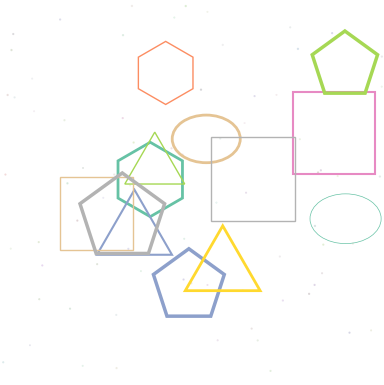[{"shape": "hexagon", "thickness": 2, "radius": 0.48, "center": [0.39, 0.534]}, {"shape": "oval", "thickness": 0.5, "radius": 0.46, "center": [0.898, 0.432]}, {"shape": "hexagon", "thickness": 1, "radius": 0.41, "center": [0.43, 0.811]}, {"shape": "pentagon", "thickness": 2.5, "radius": 0.48, "center": [0.491, 0.257]}, {"shape": "triangle", "thickness": 1.5, "radius": 0.56, "center": [0.349, 0.395]}, {"shape": "square", "thickness": 1.5, "radius": 0.53, "center": [0.868, 0.655]}, {"shape": "triangle", "thickness": 1, "radius": 0.45, "center": [0.402, 0.567]}, {"shape": "pentagon", "thickness": 2.5, "radius": 0.45, "center": [0.896, 0.83]}, {"shape": "triangle", "thickness": 2, "radius": 0.56, "center": [0.578, 0.301]}, {"shape": "oval", "thickness": 2, "radius": 0.44, "center": [0.536, 0.639]}, {"shape": "square", "thickness": 1, "radius": 0.48, "center": [0.251, 0.445]}, {"shape": "square", "thickness": 1, "radius": 0.54, "center": [0.658, 0.535]}, {"shape": "pentagon", "thickness": 2.5, "radius": 0.58, "center": [0.318, 0.435]}]